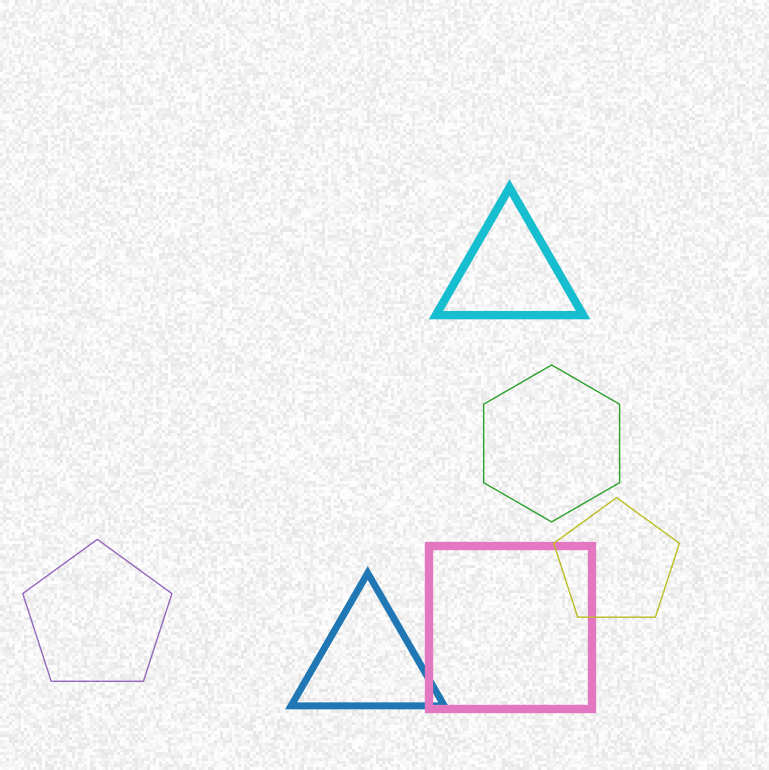[{"shape": "triangle", "thickness": 2.5, "radius": 0.57, "center": [0.478, 0.141]}, {"shape": "hexagon", "thickness": 0.5, "radius": 0.51, "center": [0.716, 0.424]}, {"shape": "pentagon", "thickness": 0.5, "radius": 0.51, "center": [0.126, 0.198]}, {"shape": "square", "thickness": 3, "radius": 0.53, "center": [0.663, 0.185]}, {"shape": "pentagon", "thickness": 0.5, "radius": 0.43, "center": [0.801, 0.268]}, {"shape": "triangle", "thickness": 3, "radius": 0.55, "center": [0.662, 0.646]}]